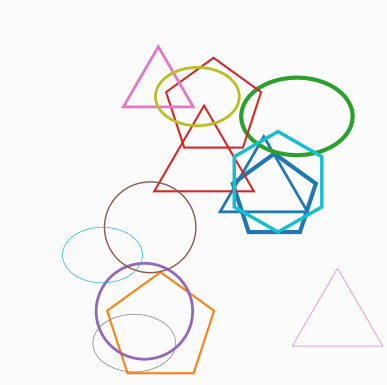[{"shape": "triangle", "thickness": 2, "radius": 0.65, "center": [0.681, 0.515]}, {"shape": "pentagon", "thickness": 3, "radius": 0.56, "center": [0.708, 0.488]}, {"shape": "pentagon", "thickness": 1.5, "radius": 0.73, "center": [0.414, 0.148]}, {"shape": "oval", "thickness": 3, "radius": 0.72, "center": [0.766, 0.698]}, {"shape": "triangle", "thickness": 1.5, "radius": 0.74, "center": [0.527, 0.577]}, {"shape": "pentagon", "thickness": 1.5, "radius": 0.64, "center": [0.551, 0.721]}, {"shape": "circle", "thickness": 2, "radius": 0.62, "center": [0.373, 0.192]}, {"shape": "circle", "thickness": 1, "radius": 0.59, "center": [0.388, 0.41]}, {"shape": "triangle", "thickness": 2, "radius": 0.52, "center": [0.409, 0.774]}, {"shape": "triangle", "thickness": 0.5, "radius": 0.67, "center": [0.871, 0.169]}, {"shape": "oval", "thickness": 0.5, "radius": 0.53, "center": [0.347, 0.109]}, {"shape": "oval", "thickness": 2, "radius": 0.54, "center": [0.509, 0.749]}, {"shape": "hexagon", "thickness": 2.5, "radius": 0.65, "center": [0.718, 0.528]}, {"shape": "oval", "thickness": 0.5, "radius": 0.52, "center": [0.264, 0.337]}]